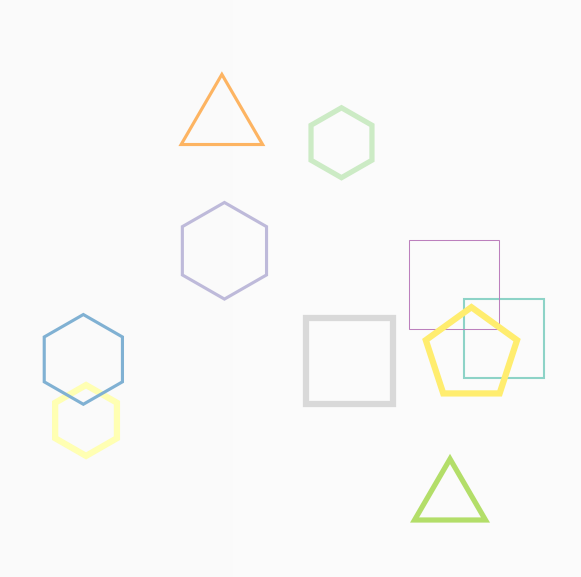[{"shape": "square", "thickness": 1, "radius": 0.34, "center": [0.867, 0.413]}, {"shape": "hexagon", "thickness": 3, "radius": 0.31, "center": [0.148, 0.271]}, {"shape": "hexagon", "thickness": 1.5, "radius": 0.42, "center": [0.386, 0.565]}, {"shape": "hexagon", "thickness": 1.5, "radius": 0.39, "center": [0.143, 0.377]}, {"shape": "triangle", "thickness": 1.5, "radius": 0.4, "center": [0.382, 0.789]}, {"shape": "triangle", "thickness": 2.5, "radius": 0.35, "center": [0.774, 0.134]}, {"shape": "square", "thickness": 3, "radius": 0.37, "center": [0.601, 0.374]}, {"shape": "square", "thickness": 0.5, "radius": 0.39, "center": [0.782, 0.506]}, {"shape": "hexagon", "thickness": 2.5, "radius": 0.3, "center": [0.588, 0.752]}, {"shape": "pentagon", "thickness": 3, "radius": 0.41, "center": [0.811, 0.385]}]